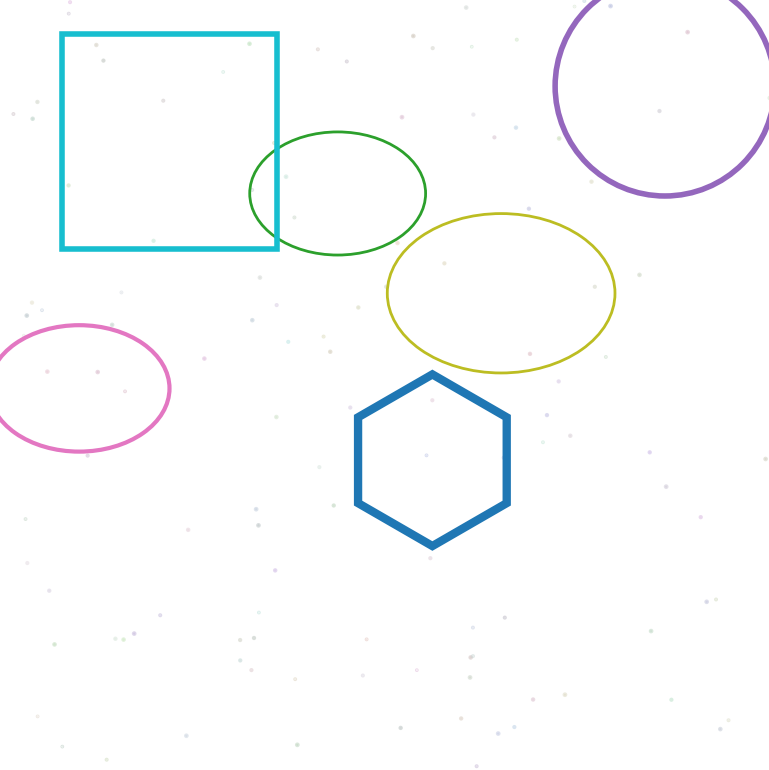[{"shape": "hexagon", "thickness": 3, "radius": 0.56, "center": [0.562, 0.402]}, {"shape": "oval", "thickness": 1, "radius": 0.57, "center": [0.439, 0.749]}, {"shape": "circle", "thickness": 2, "radius": 0.71, "center": [0.864, 0.888]}, {"shape": "oval", "thickness": 1.5, "radius": 0.59, "center": [0.103, 0.496]}, {"shape": "oval", "thickness": 1, "radius": 0.74, "center": [0.651, 0.619]}, {"shape": "square", "thickness": 2, "radius": 0.7, "center": [0.22, 0.817]}]